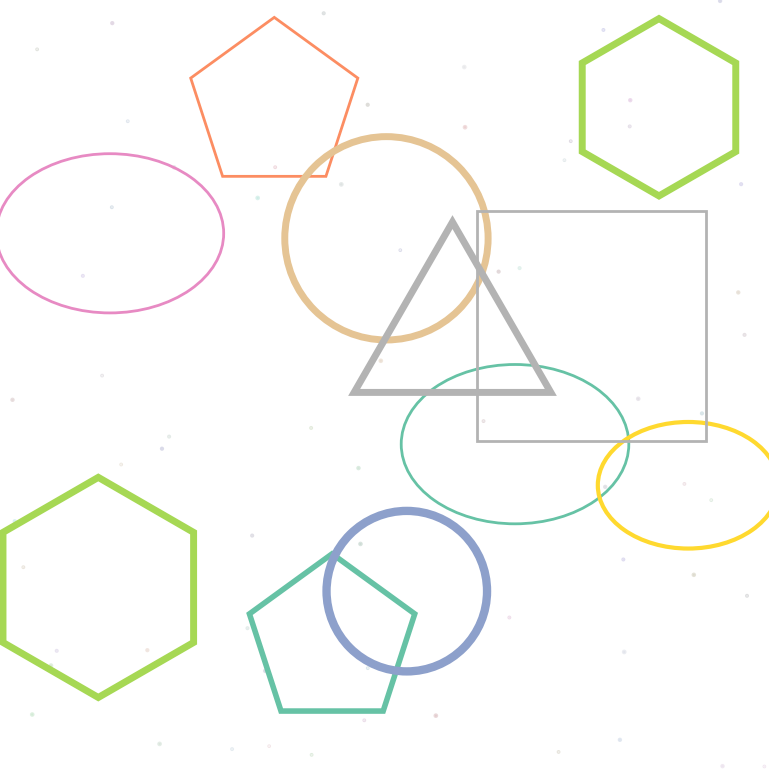[{"shape": "pentagon", "thickness": 2, "radius": 0.56, "center": [0.431, 0.168]}, {"shape": "oval", "thickness": 1, "radius": 0.74, "center": [0.669, 0.423]}, {"shape": "pentagon", "thickness": 1, "radius": 0.57, "center": [0.356, 0.863]}, {"shape": "circle", "thickness": 3, "radius": 0.52, "center": [0.528, 0.232]}, {"shape": "oval", "thickness": 1, "radius": 0.74, "center": [0.143, 0.697]}, {"shape": "hexagon", "thickness": 2.5, "radius": 0.71, "center": [0.128, 0.237]}, {"shape": "hexagon", "thickness": 2.5, "radius": 0.58, "center": [0.856, 0.861]}, {"shape": "oval", "thickness": 1.5, "radius": 0.59, "center": [0.894, 0.37]}, {"shape": "circle", "thickness": 2.5, "radius": 0.66, "center": [0.502, 0.691]}, {"shape": "square", "thickness": 1, "radius": 0.74, "center": [0.768, 0.577]}, {"shape": "triangle", "thickness": 2.5, "radius": 0.74, "center": [0.588, 0.564]}]